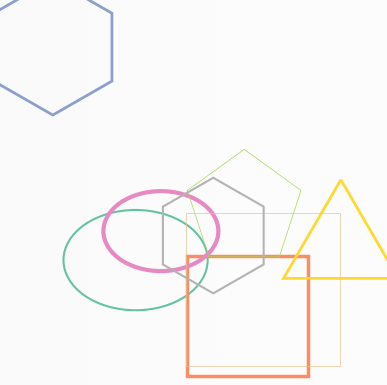[{"shape": "oval", "thickness": 1.5, "radius": 0.93, "center": [0.35, 0.324]}, {"shape": "square", "thickness": 2.5, "radius": 0.78, "center": [0.638, 0.179]}, {"shape": "hexagon", "thickness": 2, "radius": 0.88, "center": [0.136, 0.877]}, {"shape": "oval", "thickness": 3, "radius": 0.74, "center": [0.415, 0.4]}, {"shape": "pentagon", "thickness": 0.5, "radius": 0.77, "center": [0.63, 0.458]}, {"shape": "triangle", "thickness": 2, "radius": 0.85, "center": [0.88, 0.362]}, {"shape": "square", "thickness": 0.5, "radius": 0.99, "center": [0.678, 0.247]}, {"shape": "hexagon", "thickness": 1.5, "radius": 0.75, "center": [0.55, 0.388]}]